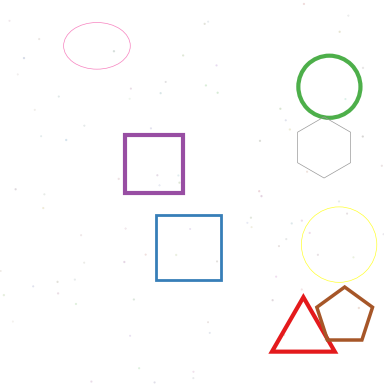[{"shape": "triangle", "thickness": 3, "radius": 0.47, "center": [0.788, 0.134]}, {"shape": "square", "thickness": 2, "radius": 0.42, "center": [0.49, 0.358]}, {"shape": "circle", "thickness": 3, "radius": 0.4, "center": [0.856, 0.775]}, {"shape": "square", "thickness": 3, "radius": 0.38, "center": [0.4, 0.574]}, {"shape": "circle", "thickness": 0.5, "radius": 0.49, "center": [0.881, 0.365]}, {"shape": "pentagon", "thickness": 2.5, "radius": 0.38, "center": [0.895, 0.178]}, {"shape": "oval", "thickness": 0.5, "radius": 0.43, "center": [0.252, 0.881]}, {"shape": "hexagon", "thickness": 0.5, "radius": 0.4, "center": [0.842, 0.617]}]